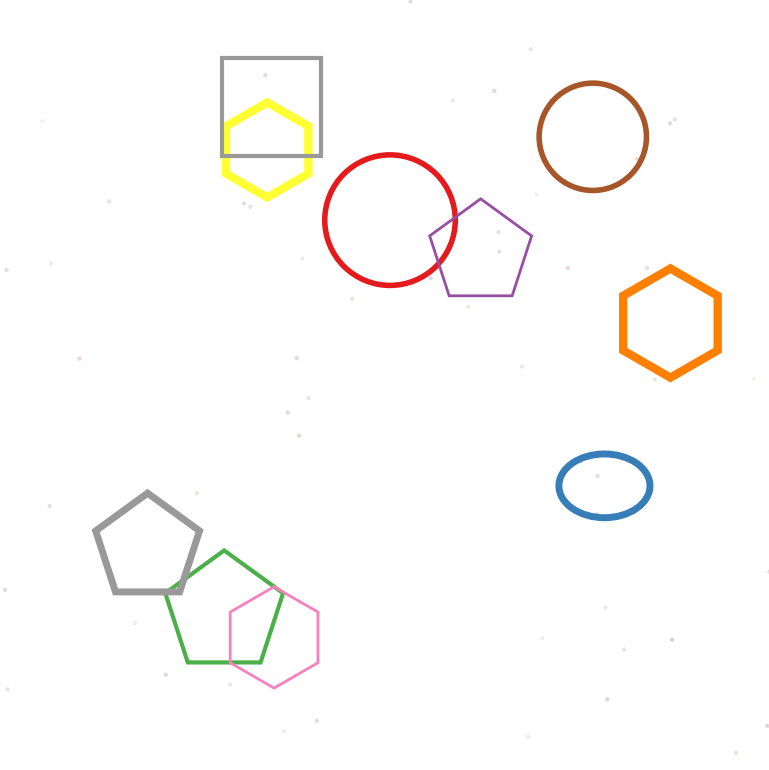[{"shape": "circle", "thickness": 2, "radius": 0.42, "center": [0.507, 0.714]}, {"shape": "oval", "thickness": 2.5, "radius": 0.3, "center": [0.785, 0.369]}, {"shape": "pentagon", "thickness": 1.5, "radius": 0.4, "center": [0.291, 0.205]}, {"shape": "pentagon", "thickness": 1, "radius": 0.35, "center": [0.624, 0.672]}, {"shape": "hexagon", "thickness": 3, "radius": 0.35, "center": [0.871, 0.58]}, {"shape": "hexagon", "thickness": 3, "radius": 0.31, "center": [0.347, 0.805]}, {"shape": "circle", "thickness": 2, "radius": 0.35, "center": [0.77, 0.822]}, {"shape": "hexagon", "thickness": 1, "radius": 0.33, "center": [0.356, 0.172]}, {"shape": "pentagon", "thickness": 2.5, "radius": 0.35, "center": [0.192, 0.289]}, {"shape": "square", "thickness": 1.5, "radius": 0.32, "center": [0.353, 0.861]}]